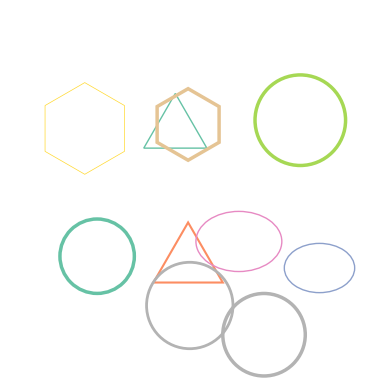[{"shape": "circle", "thickness": 2.5, "radius": 0.48, "center": [0.252, 0.335]}, {"shape": "triangle", "thickness": 1, "radius": 0.47, "center": [0.455, 0.663]}, {"shape": "triangle", "thickness": 1.5, "radius": 0.52, "center": [0.489, 0.318]}, {"shape": "oval", "thickness": 1, "radius": 0.46, "center": [0.83, 0.304]}, {"shape": "oval", "thickness": 1, "radius": 0.56, "center": [0.62, 0.373]}, {"shape": "circle", "thickness": 2.5, "radius": 0.59, "center": [0.78, 0.688]}, {"shape": "hexagon", "thickness": 0.5, "radius": 0.6, "center": [0.22, 0.666]}, {"shape": "hexagon", "thickness": 2.5, "radius": 0.46, "center": [0.489, 0.677]}, {"shape": "circle", "thickness": 2, "radius": 0.56, "center": [0.493, 0.206]}, {"shape": "circle", "thickness": 2.5, "radius": 0.54, "center": [0.686, 0.131]}]